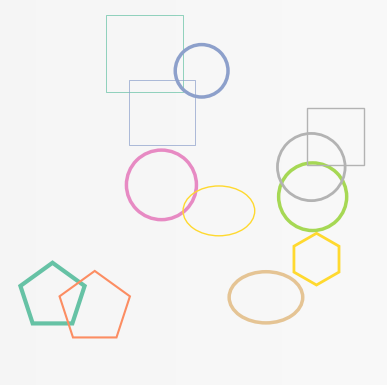[{"shape": "square", "thickness": 0.5, "radius": 0.5, "center": [0.372, 0.861]}, {"shape": "pentagon", "thickness": 3, "radius": 0.44, "center": [0.136, 0.23]}, {"shape": "pentagon", "thickness": 1.5, "radius": 0.48, "center": [0.244, 0.201]}, {"shape": "square", "thickness": 0.5, "radius": 0.42, "center": [0.419, 0.707]}, {"shape": "circle", "thickness": 2.5, "radius": 0.34, "center": [0.52, 0.816]}, {"shape": "circle", "thickness": 2.5, "radius": 0.45, "center": [0.417, 0.52]}, {"shape": "circle", "thickness": 2.5, "radius": 0.44, "center": [0.807, 0.489]}, {"shape": "oval", "thickness": 1, "radius": 0.46, "center": [0.565, 0.452]}, {"shape": "hexagon", "thickness": 2, "radius": 0.34, "center": [0.817, 0.327]}, {"shape": "oval", "thickness": 2.5, "radius": 0.47, "center": [0.686, 0.228]}, {"shape": "square", "thickness": 1, "radius": 0.37, "center": [0.866, 0.645]}, {"shape": "circle", "thickness": 2, "radius": 0.44, "center": [0.803, 0.566]}]